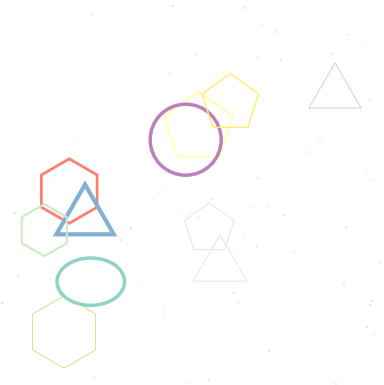[{"shape": "oval", "thickness": 2.5, "radius": 0.44, "center": [0.236, 0.268]}, {"shape": "pentagon", "thickness": 1.5, "radius": 0.47, "center": [0.516, 0.669]}, {"shape": "triangle", "thickness": 0.5, "radius": 0.39, "center": [0.87, 0.759]}, {"shape": "hexagon", "thickness": 2, "radius": 0.42, "center": [0.18, 0.504]}, {"shape": "triangle", "thickness": 3, "radius": 0.43, "center": [0.221, 0.434]}, {"shape": "hexagon", "thickness": 0.5, "radius": 0.47, "center": [0.166, 0.138]}, {"shape": "triangle", "thickness": 0.5, "radius": 0.4, "center": [0.572, 0.31]}, {"shape": "pentagon", "thickness": 0.5, "radius": 0.34, "center": [0.544, 0.406]}, {"shape": "circle", "thickness": 2.5, "radius": 0.46, "center": [0.482, 0.637]}, {"shape": "hexagon", "thickness": 1.5, "radius": 0.34, "center": [0.115, 0.402]}, {"shape": "pentagon", "thickness": 1, "radius": 0.39, "center": [0.598, 0.732]}]